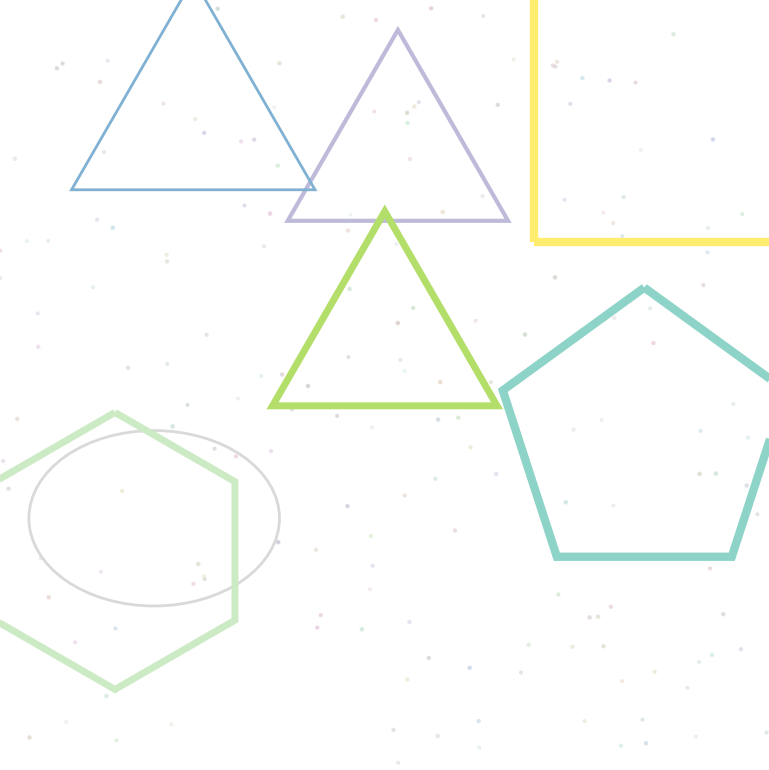[{"shape": "pentagon", "thickness": 3, "radius": 0.97, "center": [0.837, 0.433]}, {"shape": "triangle", "thickness": 1.5, "radius": 0.83, "center": [0.517, 0.796]}, {"shape": "triangle", "thickness": 1, "radius": 0.91, "center": [0.251, 0.845]}, {"shape": "triangle", "thickness": 2.5, "radius": 0.84, "center": [0.5, 0.557]}, {"shape": "oval", "thickness": 1, "radius": 0.81, "center": [0.2, 0.327]}, {"shape": "hexagon", "thickness": 2.5, "radius": 0.9, "center": [0.149, 0.285]}, {"shape": "square", "thickness": 3, "radius": 0.8, "center": [0.853, 0.845]}]